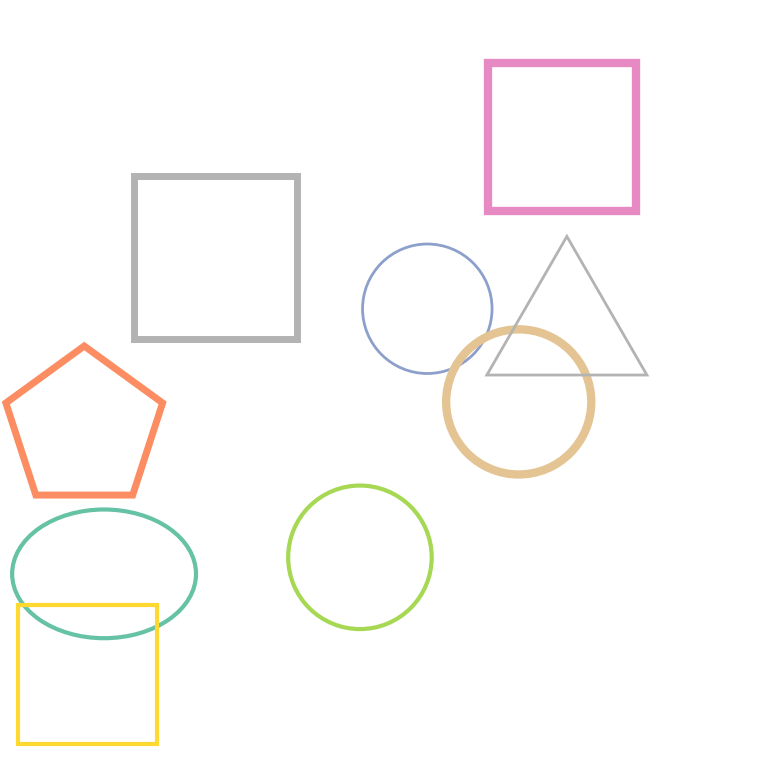[{"shape": "oval", "thickness": 1.5, "radius": 0.6, "center": [0.135, 0.255]}, {"shape": "pentagon", "thickness": 2.5, "radius": 0.54, "center": [0.109, 0.444]}, {"shape": "circle", "thickness": 1, "radius": 0.42, "center": [0.555, 0.599]}, {"shape": "square", "thickness": 3, "radius": 0.48, "center": [0.73, 0.822]}, {"shape": "circle", "thickness": 1.5, "radius": 0.47, "center": [0.467, 0.276]}, {"shape": "square", "thickness": 1.5, "radius": 0.45, "center": [0.113, 0.124]}, {"shape": "circle", "thickness": 3, "radius": 0.47, "center": [0.674, 0.478]}, {"shape": "square", "thickness": 2.5, "radius": 0.53, "center": [0.28, 0.666]}, {"shape": "triangle", "thickness": 1, "radius": 0.6, "center": [0.736, 0.573]}]